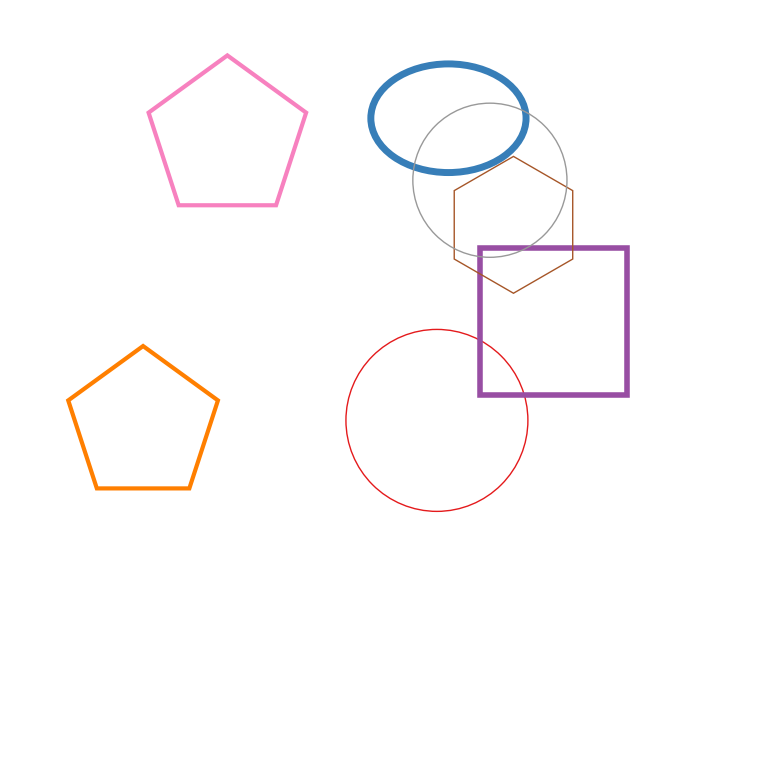[{"shape": "circle", "thickness": 0.5, "radius": 0.59, "center": [0.567, 0.454]}, {"shape": "oval", "thickness": 2.5, "radius": 0.5, "center": [0.582, 0.846]}, {"shape": "square", "thickness": 2, "radius": 0.48, "center": [0.719, 0.582]}, {"shape": "pentagon", "thickness": 1.5, "radius": 0.51, "center": [0.186, 0.448]}, {"shape": "hexagon", "thickness": 0.5, "radius": 0.44, "center": [0.667, 0.708]}, {"shape": "pentagon", "thickness": 1.5, "radius": 0.54, "center": [0.295, 0.82]}, {"shape": "circle", "thickness": 0.5, "radius": 0.5, "center": [0.636, 0.766]}]